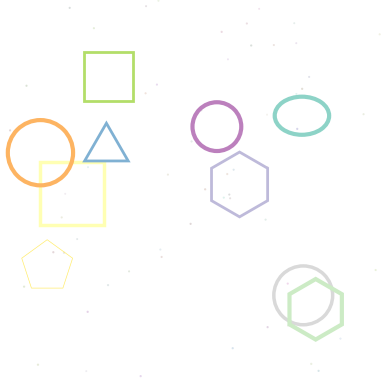[{"shape": "oval", "thickness": 3, "radius": 0.35, "center": [0.784, 0.699]}, {"shape": "square", "thickness": 2.5, "radius": 0.41, "center": [0.187, 0.497]}, {"shape": "hexagon", "thickness": 2, "radius": 0.42, "center": [0.622, 0.521]}, {"shape": "triangle", "thickness": 2, "radius": 0.33, "center": [0.276, 0.615]}, {"shape": "circle", "thickness": 3, "radius": 0.42, "center": [0.105, 0.603]}, {"shape": "square", "thickness": 2, "radius": 0.31, "center": [0.282, 0.801]}, {"shape": "circle", "thickness": 2.5, "radius": 0.38, "center": [0.788, 0.233]}, {"shape": "circle", "thickness": 3, "radius": 0.32, "center": [0.563, 0.671]}, {"shape": "hexagon", "thickness": 3, "radius": 0.39, "center": [0.82, 0.197]}, {"shape": "pentagon", "thickness": 0.5, "radius": 0.35, "center": [0.123, 0.308]}]